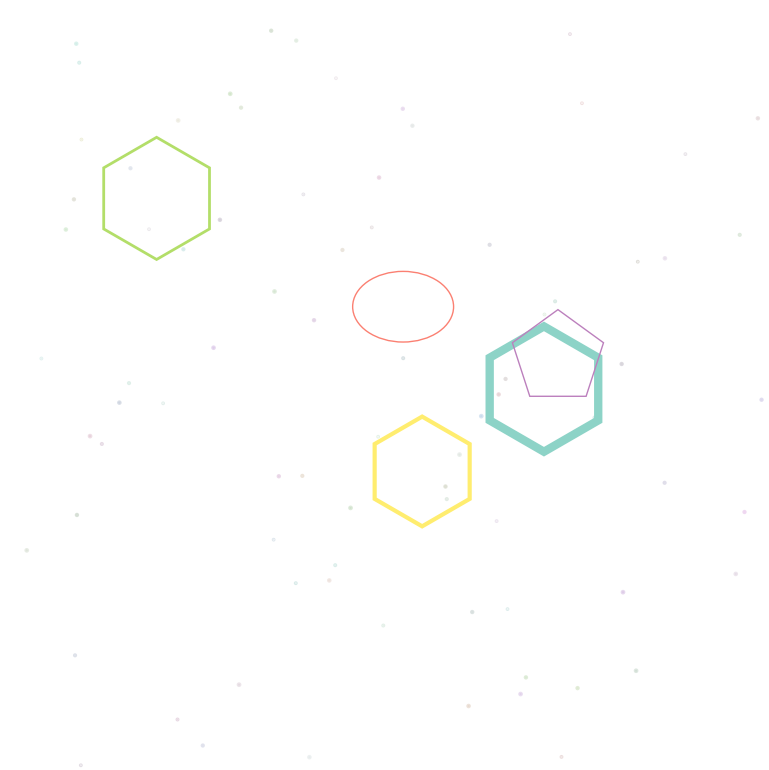[{"shape": "hexagon", "thickness": 3, "radius": 0.41, "center": [0.706, 0.495]}, {"shape": "oval", "thickness": 0.5, "radius": 0.33, "center": [0.524, 0.602]}, {"shape": "hexagon", "thickness": 1, "radius": 0.4, "center": [0.203, 0.742]}, {"shape": "pentagon", "thickness": 0.5, "radius": 0.31, "center": [0.725, 0.536]}, {"shape": "hexagon", "thickness": 1.5, "radius": 0.36, "center": [0.548, 0.388]}]